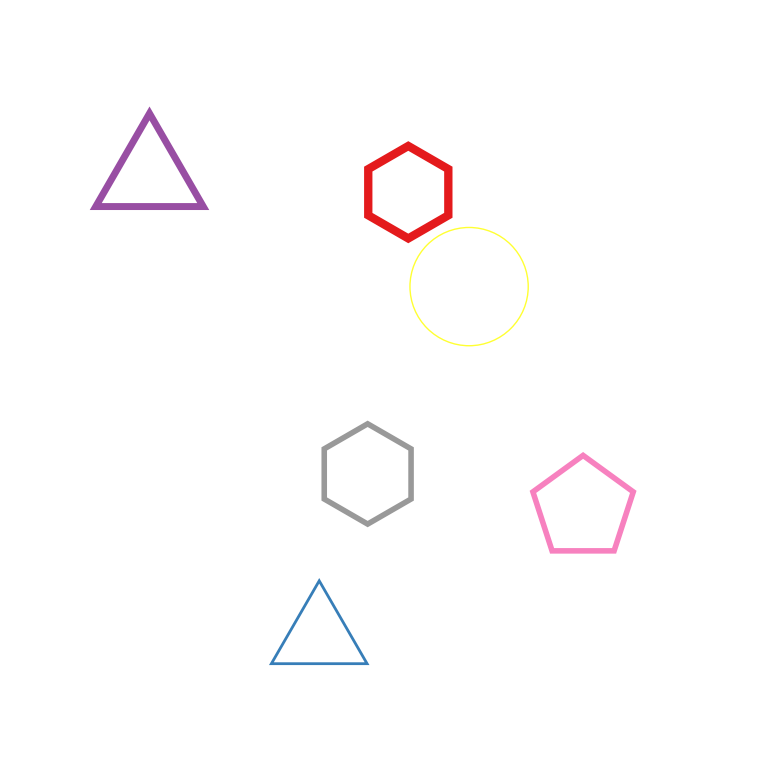[{"shape": "hexagon", "thickness": 3, "radius": 0.3, "center": [0.53, 0.75]}, {"shape": "triangle", "thickness": 1, "radius": 0.36, "center": [0.415, 0.174]}, {"shape": "triangle", "thickness": 2.5, "radius": 0.4, "center": [0.194, 0.772]}, {"shape": "circle", "thickness": 0.5, "radius": 0.38, "center": [0.609, 0.628]}, {"shape": "pentagon", "thickness": 2, "radius": 0.34, "center": [0.757, 0.34]}, {"shape": "hexagon", "thickness": 2, "radius": 0.33, "center": [0.477, 0.384]}]